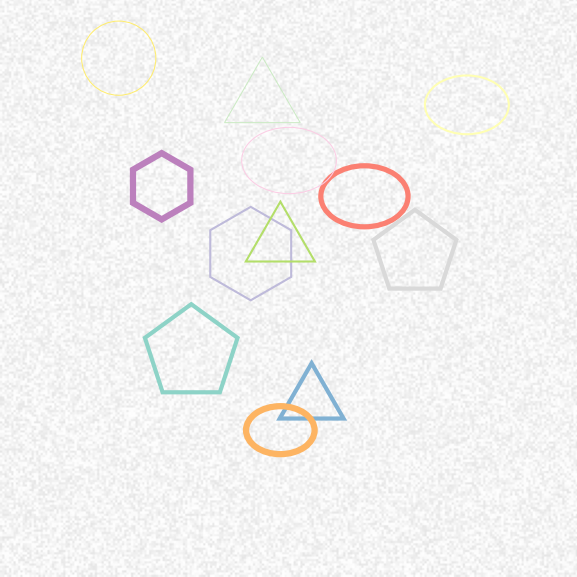[{"shape": "pentagon", "thickness": 2, "radius": 0.42, "center": [0.331, 0.388]}, {"shape": "oval", "thickness": 1, "radius": 0.36, "center": [0.808, 0.818]}, {"shape": "hexagon", "thickness": 1, "radius": 0.4, "center": [0.434, 0.56]}, {"shape": "oval", "thickness": 2.5, "radius": 0.38, "center": [0.631, 0.659]}, {"shape": "triangle", "thickness": 2, "radius": 0.32, "center": [0.54, 0.306]}, {"shape": "oval", "thickness": 3, "radius": 0.3, "center": [0.485, 0.254]}, {"shape": "triangle", "thickness": 1, "radius": 0.35, "center": [0.485, 0.581]}, {"shape": "oval", "thickness": 0.5, "radius": 0.41, "center": [0.5, 0.721]}, {"shape": "pentagon", "thickness": 2, "radius": 0.38, "center": [0.718, 0.56]}, {"shape": "hexagon", "thickness": 3, "radius": 0.29, "center": [0.28, 0.677]}, {"shape": "triangle", "thickness": 0.5, "radius": 0.38, "center": [0.454, 0.825]}, {"shape": "circle", "thickness": 0.5, "radius": 0.32, "center": [0.206, 0.898]}]